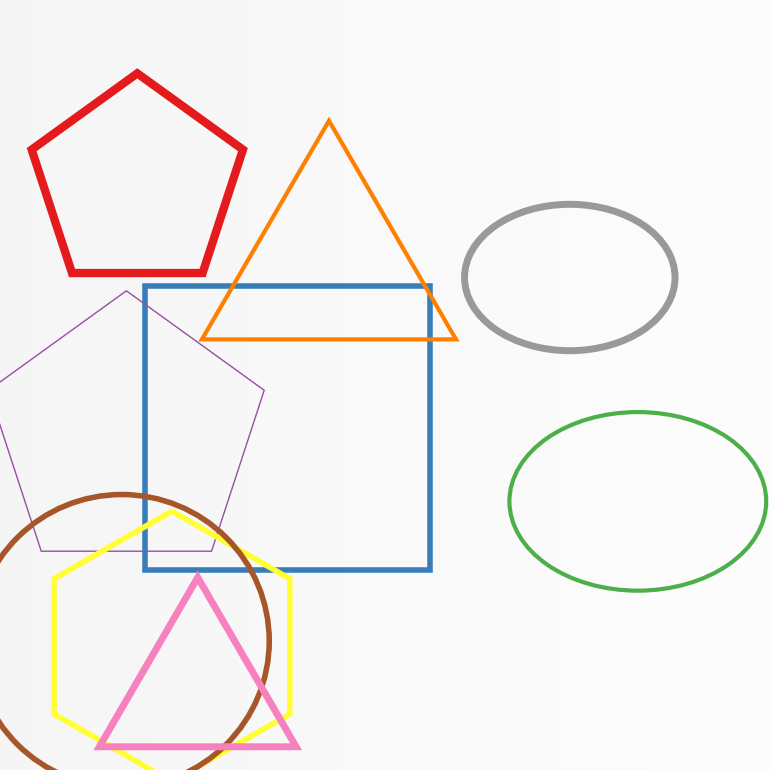[{"shape": "pentagon", "thickness": 3, "radius": 0.72, "center": [0.177, 0.761]}, {"shape": "square", "thickness": 2, "radius": 0.92, "center": [0.371, 0.444]}, {"shape": "oval", "thickness": 1.5, "radius": 0.83, "center": [0.823, 0.349]}, {"shape": "pentagon", "thickness": 0.5, "radius": 0.93, "center": [0.163, 0.435]}, {"shape": "triangle", "thickness": 1.5, "radius": 0.95, "center": [0.424, 0.654]}, {"shape": "hexagon", "thickness": 2, "radius": 0.88, "center": [0.222, 0.161]}, {"shape": "circle", "thickness": 2, "radius": 0.95, "center": [0.157, 0.168]}, {"shape": "triangle", "thickness": 2.5, "radius": 0.73, "center": [0.255, 0.103]}, {"shape": "oval", "thickness": 2.5, "radius": 0.68, "center": [0.735, 0.64]}]